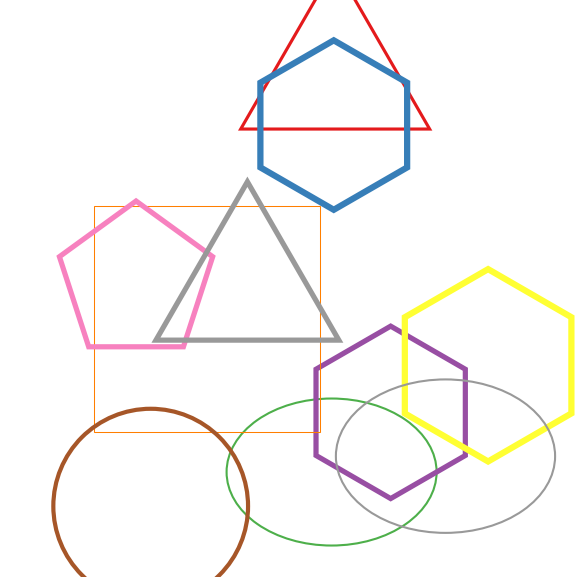[{"shape": "triangle", "thickness": 1.5, "radius": 0.94, "center": [0.58, 0.87]}, {"shape": "hexagon", "thickness": 3, "radius": 0.73, "center": [0.578, 0.783]}, {"shape": "oval", "thickness": 1, "radius": 0.91, "center": [0.574, 0.182]}, {"shape": "hexagon", "thickness": 2.5, "radius": 0.75, "center": [0.676, 0.285]}, {"shape": "square", "thickness": 0.5, "radius": 0.98, "center": [0.358, 0.447]}, {"shape": "hexagon", "thickness": 3, "radius": 0.83, "center": [0.845, 0.367]}, {"shape": "circle", "thickness": 2, "radius": 0.84, "center": [0.261, 0.123]}, {"shape": "pentagon", "thickness": 2.5, "radius": 0.7, "center": [0.236, 0.512]}, {"shape": "oval", "thickness": 1, "radius": 0.95, "center": [0.771, 0.209]}, {"shape": "triangle", "thickness": 2.5, "radius": 0.91, "center": [0.428, 0.502]}]